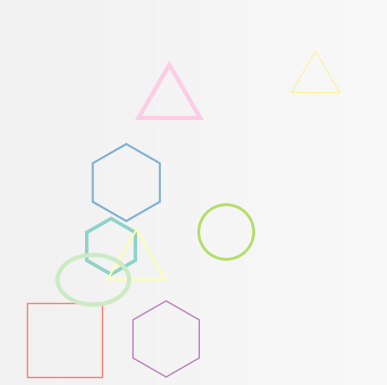[{"shape": "hexagon", "thickness": 2.5, "radius": 0.36, "center": [0.287, 0.36]}, {"shape": "triangle", "thickness": 1.5, "radius": 0.43, "center": [0.352, 0.317]}, {"shape": "square", "thickness": 1, "radius": 0.48, "center": [0.166, 0.117]}, {"shape": "hexagon", "thickness": 1.5, "radius": 0.5, "center": [0.326, 0.526]}, {"shape": "circle", "thickness": 2, "radius": 0.35, "center": [0.584, 0.397]}, {"shape": "triangle", "thickness": 3, "radius": 0.46, "center": [0.437, 0.74]}, {"shape": "hexagon", "thickness": 1, "radius": 0.49, "center": [0.429, 0.12]}, {"shape": "oval", "thickness": 3, "radius": 0.46, "center": [0.241, 0.273]}, {"shape": "triangle", "thickness": 0.5, "radius": 0.36, "center": [0.814, 0.795]}]